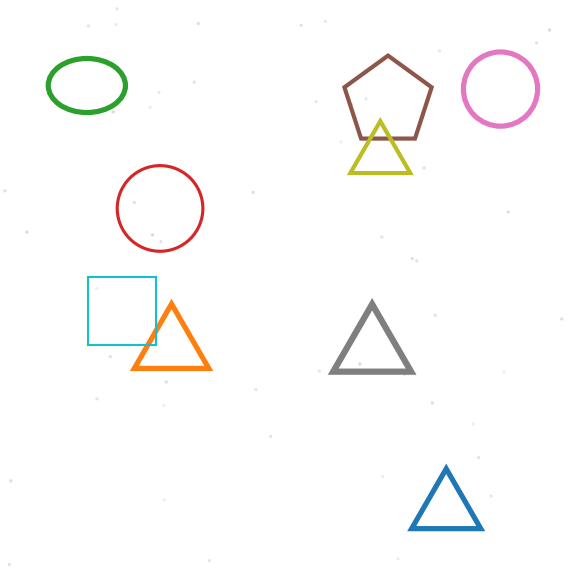[{"shape": "triangle", "thickness": 2.5, "radius": 0.35, "center": [0.773, 0.118]}, {"shape": "triangle", "thickness": 2.5, "radius": 0.37, "center": [0.297, 0.398]}, {"shape": "oval", "thickness": 2.5, "radius": 0.33, "center": [0.15, 0.851]}, {"shape": "circle", "thickness": 1.5, "radius": 0.37, "center": [0.277, 0.638]}, {"shape": "pentagon", "thickness": 2, "radius": 0.4, "center": [0.672, 0.823]}, {"shape": "circle", "thickness": 2.5, "radius": 0.32, "center": [0.867, 0.845]}, {"shape": "triangle", "thickness": 3, "radius": 0.39, "center": [0.644, 0.394]}, {"shape": "triangle", "thickness": 2, "radius": 0.3, "center": [0.659, 0.729]}, {"shape": "square", "thickness": 1, "radius": 0.3, "center": [0.211, 0.461]}]